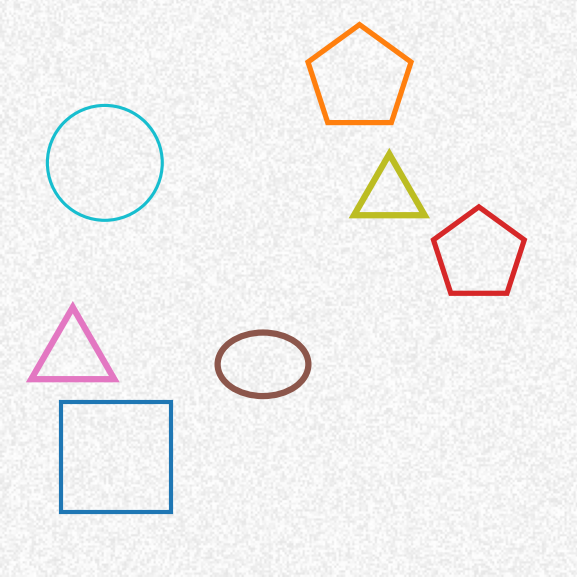[{"shape": "square", "thickness": 2, "radius": 0.48, "center": [0.2, 0.208]}, {"shape": "pentagon", "thickness": 2.5, "radius": 0.47, "center": [0.623, 0.863]}, {"shape": "pentagon", "thickness": 2.5, "radius": 0.41, "center": [0.829, 0.558]}, {"shape": "oval", "thickness": 3, "radius": 0.39, "center": [0.455, 0.368]}, {"shape": "triangle", "thickness": 3, "radius": 0.42, "center": [0.126, 0.384]}, {"shape": "triangle", "thickness": 3, "radius": 0.35, "center": [0.674, 0.662]}, {"shape": "circle", "thickness": 1.5, "radius": 0.5, "center": [0.182, 0.717]}]